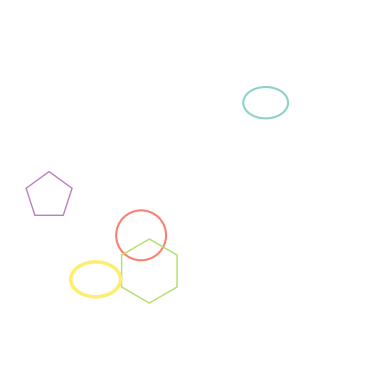[{"shape": "oval", "thickness": 1.5, "radius": 0.29, "center": [0.69, 0.733]}, {"shape": "circle", "thickness": 1.5, "radius": 0.32, "center": [0.367, 0.389]}, {"shape": "hexagon", "thickness": 1, "radius": 0.42, "center": [0.388, 0.296]}, {"shape": "pentagon", "thickness": 1, "radius": 0.31, "center": [0.127, 0.492]}, {"shape": "oval", "thickness": 2.5, "radius": 0.32, "center": [0.248, 0.274]}]